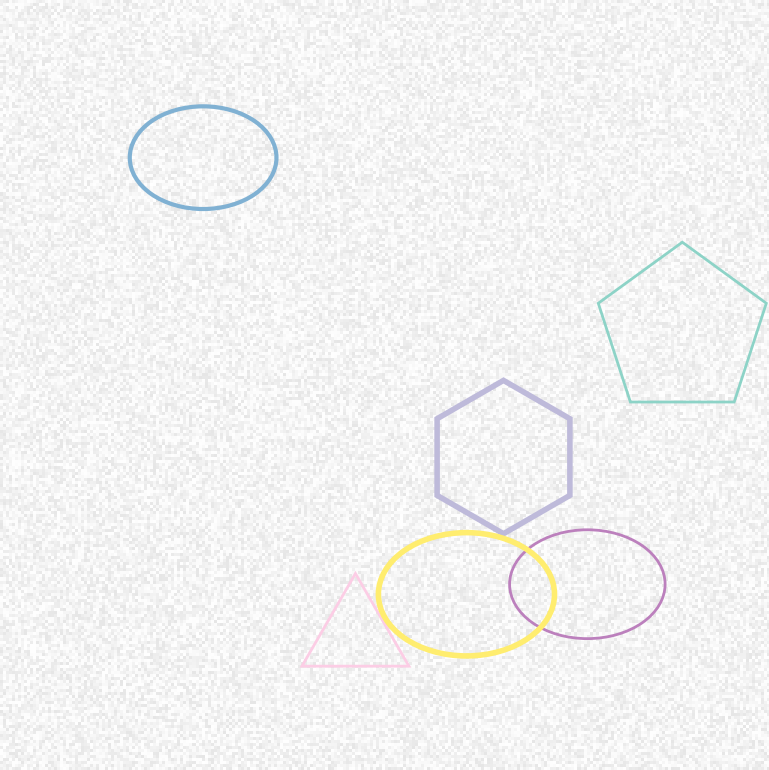[{"shape": "pentagon", "thickness": 1, "radius": 0.57, "center": [0.886, 0.571]}, {"shape": "hexagon", "thickness": 2, "radius": 0.5, "center": [0.654, 0.406]}, {"shape": "oval", "thickness": 1.5, "radius": 0.48, "center": [0.264, 0.795]}, {"shape": "triangle", "thickness": 1, "radius": 0.4, "center": [0.462, 0.175]}, {"shape": "oval", "thickness": 1, "radius": 0.5, "center": [0.763, 0.241]}, {"shape": "oval", "thickness": 2, "radius": 0.57, "center": [0.606, 0.228]}]